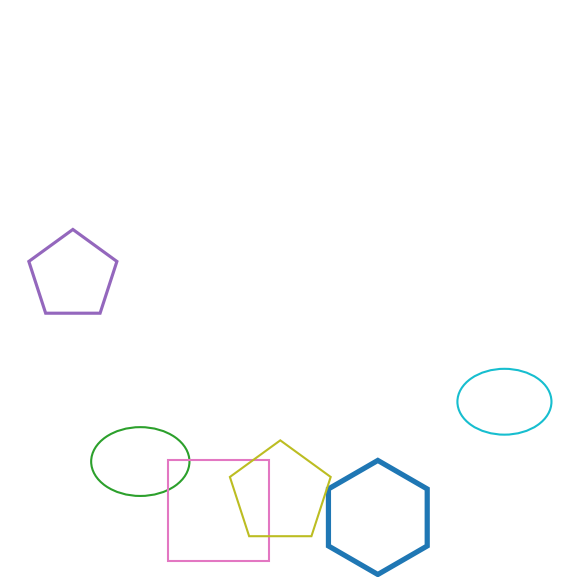[{"shape": "hexagon", "thickness": 2.5, "radius": 0.49, "center": [0.654, 0.103]}, {"shape": "oval", "thickness": 1, "radius": 0.43, "center": [0.243, 0.2]}, {"shape": "pentagon", "thickness": 1.5, "radius": 0.4, "center": [0.126, 0.522]}, {"shape": "square", "thickness": 1, "radius": 0.44, "center": [0.379, 0.116]}, {"shape": "pentagon", "thickness": 1, "radius": 0.46, "center": [0.485, 0.145]}, {"shape": "oval", "thickness": 1, "radius": 0.41, "center": [0.873, 0.303]}]